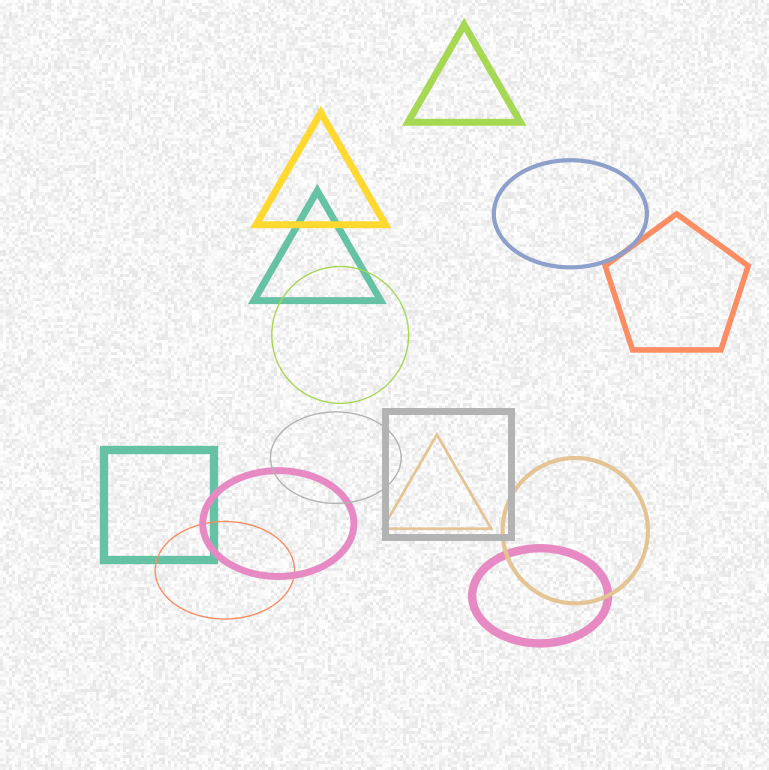[{"shape": "square", "thickness": 3, "radius": 0.36, "center": [0.206, 0.344]}, {"shape": "triangle", "thickness": 2.5, "radius": 0.48, "center": [0.412, 0.657]}, {"shape": "oval", "thickness": 0.5, "radius": 0.45, "center": [0.292, 0.259]}, {"shape": "pentagon", "thickness": 2, "radius": 0.49, "center": [0.879, 0.625]}, {"shape": "oval", "thickness": 1.5, "radius": 0.5, "center": [0.741, 0.722]}, {"shape": "oval", "thickness": 2.5, "radius": 0.49, "center": [0.361, 0.32]}, {"shape": "oval", "thickness": 3, "radius": 0.44, "center": [0.701, 0.226]}, {"shape": "triangle", "thickness": 2.5, "radius": 0.42, "center": [0.603, 0.883]}, {"shape": "circle", "thickness": 0.5, "radius": 0.44, "center": [0.442, 0.565]}, {"shape": "triangle", "thickness": 2.5, "radius": 0.49, "center": [0.417, 0.757]}, {"shape": "triangle", "thickness": 1, "radius": 0.41, "center": [0.567, 0.354]}, {"shape": "circle", "thickness": 1.5, "radius": 0.47, "center": [0.747, 0.311]}, {"shape": "oval", "thickness": 0.5, "radius": 0.42, "center": [0.436, 0.406]}, {"shape": "square", "thickness": 2.5, "radius": 0.41, "center": [0.581, 0.384]}]